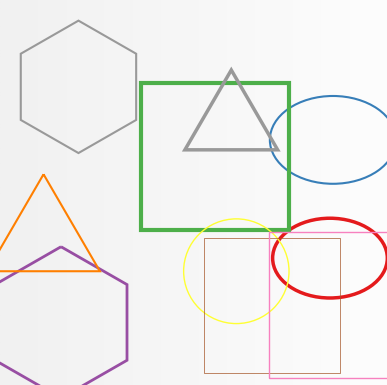[{"shape": "oval", "thickness": 2.5, "radius": 0.74, "center": [0.852, 0.33]}, {"shape": "oval", "thickness": 1.5, "radius": 0.81, "center": [0.859, 0.637]}, {"shape": "square", "thickness": 3, "radius": 0.95, "center": [0.554, 0.593]}, {"shape": "hexagon", "thickness": 2, "radius": 0.98, "center": [0.157, 0.163]}, {"shape": "triangle", "thickness": 1.5, "radius": 0.84, "center": [0.112, 0.379]}, {"shape": "circle", "thickness": 1, "radius": 0.68, "center": [0.61, 0.296]}, {"shape": "square", "thickness": 0.5, "radius": 0.87, "center": [0.702, 0.207]}, {"shape": "square", "thickness": 1, "radius": 0.95, "center": [0.885, 0.208]}, {"shape": "hexagon", "thickness": 1.5, "radius": 0.86, "center": [0.202, 0.774]}, {"shape": "triangle", "thickness": 2.5, "radius": 0.69, "center": [0.597, 0.68]}]